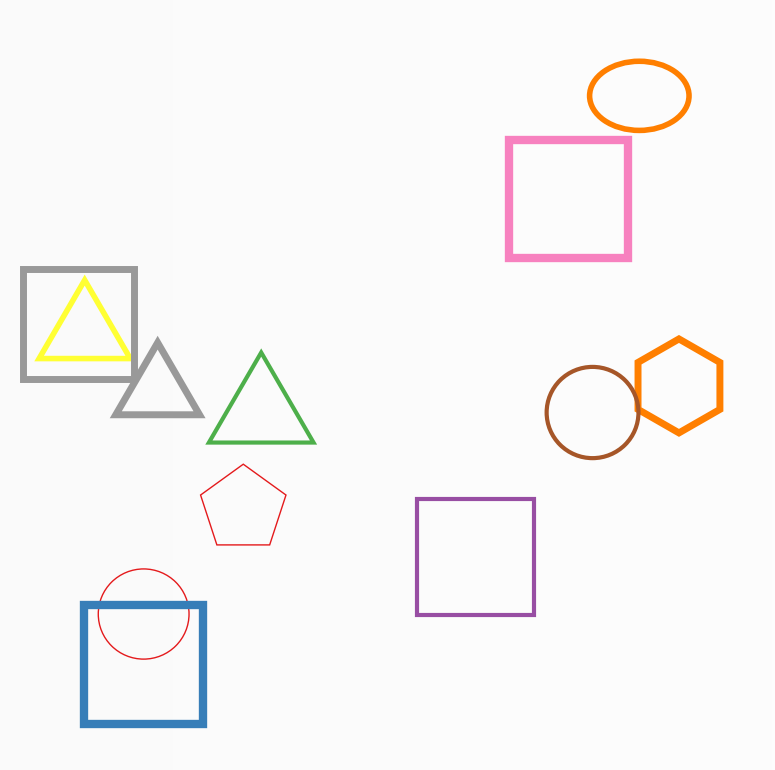[{"shape": "circle", "thickness": 0.5, "radius": 0.29, "center": [0.185, 0.203]}, {"shape": "pentagon", "thickness": 0.5, "radius": 0.29, "center": [0.314, 0.339]}, {"shape": "square", "thickness": 3, "radius": 0.38, "center": [0.186, 0.137]}, {"shape": "triangle", "thickness": 1.5, "radius": 0.39, "center": [0.337, 0.464]}, {"shape": "square", "thickness": 1.5, "radius": 0.38, "center": [0.614, 0.277]}, {"shape": "oval", "thickness": 2, "radius": 0.32, "center": [0.825, 0.876]}, {"shape": "hexagon", "thickness": 2.5, "radius": 0.31, "center": [0.876, 0.499]}, {"shape": "triangle", "thickness": 2, "radius": 0.34, "center": [0.109, 0.568]}, {"shape": "circle", "thickness": 1.5, "radius": 0.3, "center": [0.765, 0.464]}, {"shape": "square", "thickness": 3, "radius": 0.38, "center": [0.733, 0.742]}, {"shape": "triangle", "thickness": 2.5, "radius": 0.31, "center": [0.203, 0.493]}, {"shape": "square", "thickness": 2.5, "radius": 0.36, "center": [0.101, 0.579]}]